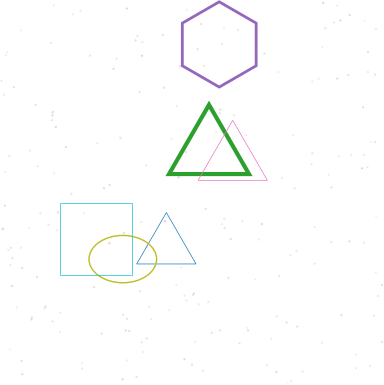[{"shape": "triangle", "thickness": 0.5, "radius": 0.44, "center": [0.432, 0.359]}, {"shape": "triangle", "thickness": 3, "radius": 0.6, "center": [0.543, 0.608]}, {"shape": "hexagon", "thickness": 2, "radius": 0.55, "center": [0.569, 0.885]}, {"shape": "triangle", "thickness": 0.5, "radius": 0.52, "center": [0.604, 0.584]}, {"shape": "oval", "thickness": 1, "radius": 0.44, "center": [0.319, 0.327]}, {"shape": "square", "thickness": 0.5, "radius": 0.47, "center": [0.249, 0.379]}]